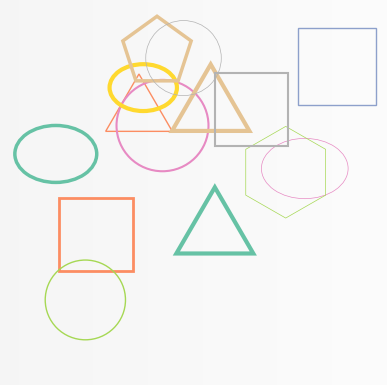[{"shape": "triangle", "thickness": 3, "radius": 0.57, "center": [0.554, 0.399]}, {"shape": "oval", "thickness": 2.5, "radius": 0.53, "center": [0.144, 0.6]}, {"shape": "square", "thickness": 2, "radius": 0.47, "center": [0.248, 0.391]}, {"shape": "triangle", "thickness": 1, "radius": 0.5, "center": [0.359, 0.708]}, {"shape": "square", "thickness": 1, "radius": 0.5, "center": [0.87, 0.826]}, {"shape": "circle", "thickness": 1.5, "radius": 0.59, "center": [0.419, 0.674]}, {"shape": "oval", "thickness": 0.5, "radius": 0.56, "center": [0.787, 0.562]}, {"shape": "hexagon", "thickness": 0.5, "radius": 0.6, "center": [0.737, 0.553]}, {"shape": "circle", "thickness": 1, "radius": 0.52, "center": [0.22, 0.221]}, {"shape": "oval", "thickness": 3, "radius": 0.43, "center": [0.37, 0.772]}, {"shape": "pentagon", "thickness": 2.5, "radius": 0.46, "center": [0.405, 0.865]}, {"shape": "triangle", "thickness": 3, "radius": 0.58, "center": [0.544, 0.718]}, {"shape": "square", "thickness": 1.5, "radius": 0.47, "center": [0.65, 0.716]}, {"shape": "circle", "thickness": 0.5, "radius": 0.49, "center": [0.474, 0.849]}]